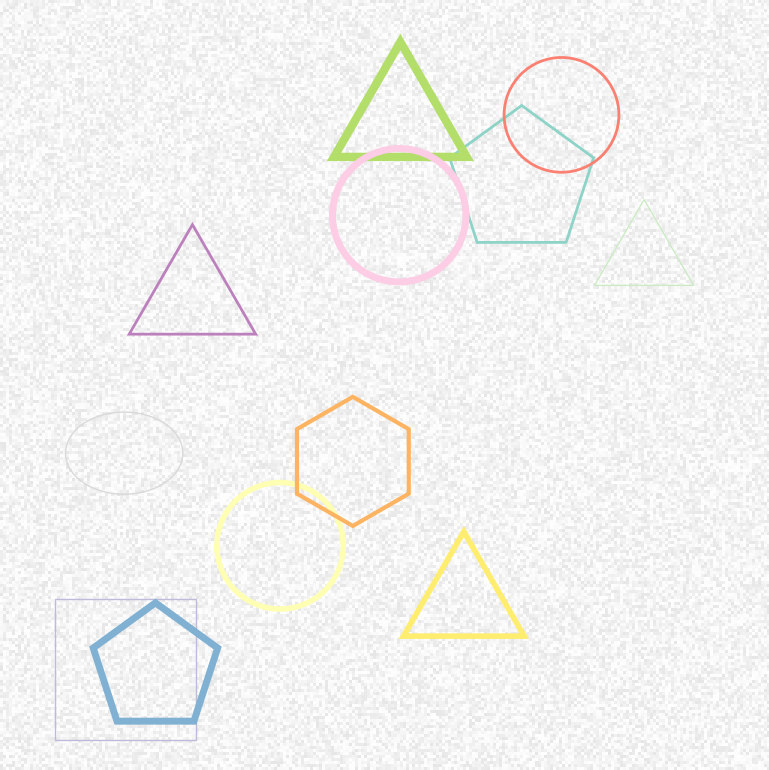[{"shape": "pentagon", "thickness": 1, "radius": 0.49, "center": [0.677, 0.765]}, {"shape": "circle", "thickness": 2, "radius": 0.41, "center": [0.364, 0.291]}, {"shape": "square", "thickness": 0.5, "radius": 0.46, "center": [0.163, 0.131]}, {"shape": "circle", "thickness": 1, "radius": 0.37, "center": [0.729, 0.851]}, {"shape": "pentagon", "thickness": 2.5, "radius": 0.42, "center": [0.202, 0.132]}, {"shape": "hexagon", "thickness": 1.5, "radius": 0.42, "center": [0.458, 0.401]}, {"shape": "triangle", "thickness": 3, "radius": 0.5, "center": [0.52, 0.846]}, {"shape": "circle", "thickness": 2.5, "radius": 0.43, "center": [0.518, 0.72]}, {"shape": "oval", "thickness": 0.5, "radius": 0.38, "center": [0.161, 0.411]}, {"shape": "triangle", "thickness": 1, "radius": 0.47, "center": [0.25, 0.613]}, {"shape": "triangle", "thickness": 0.5, "radius": 0.37, "center": [0.836, 0.667]}, {"shape": "triangle", "thickness": 2, "radius": 0.45, "center": [0.602, 0.219]}]